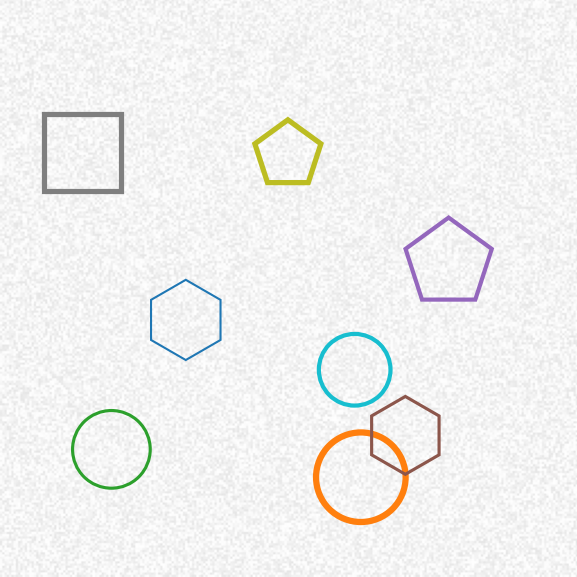[{"shape": "hexagon", "thickness": 1, "radius": 0.35, "center": [0.322, 0.445]}, {"shape": "circle", "thickness": 3, "radius": 0.39, "center": [0.625, 0.173]}, {"shape": "circle", "thickness": 1.5, "radius": 0.34, "center": [0.193, 0.221]}, {"shape": "pentagon", "thickness": 2, "radius": 0.39, "center": [0.777, 0.544]}, {"shape": "hexagon", "thickness": 1.5, "radius": 0.34, "center": [0.702, 0.245]}, {"shape": "square", "thickness": 2.5, "radius": 0.33, "center": [0.142, 0.734]}, {"shape": "pentagon", "thickness": 2.5, "radius": 0.3, "center": [0.499, 0.732]}, {"shape": "circle", "thickness": 2, "radius": 0.31, "center": [0.614, 0.359]}]